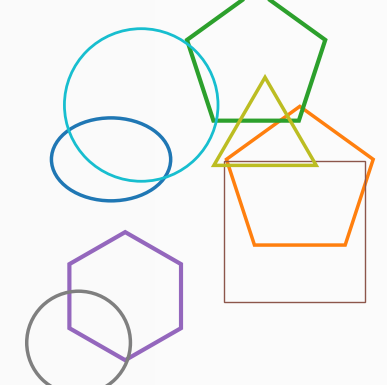[{"shape": "oval", "thickness": 2.5, "radius": 0.77, "center": [0.287, 0.586]}, {"shape": "pentagon", "thickness": 2.5, "radius": 1.0, "center": [0.774, 0.525]}, {"shape": "pentagon", "thickness": 3, "radius": 0.94, "center": [0.661, 0.838]}, {"shape": "hexagon", "thickness": 3, "radius": 0.83, "center": [0.323, 0.231]}, {"shape": "square", "thickness": 1, "radius": 0.91, "center": [0.76, 0.399]}, {"shape": "circle", "thickness": 2.5, "radius": 0.67, "center": [0.203, 0.11]}, {"shape": "triangle", "thickness": 2.5, "radius": 0.76, "center": [0.684, 0.647]}, {"shape": "circle", "thickness": 2, "radius": 0.99, "center": [0.364, 0.727]}]